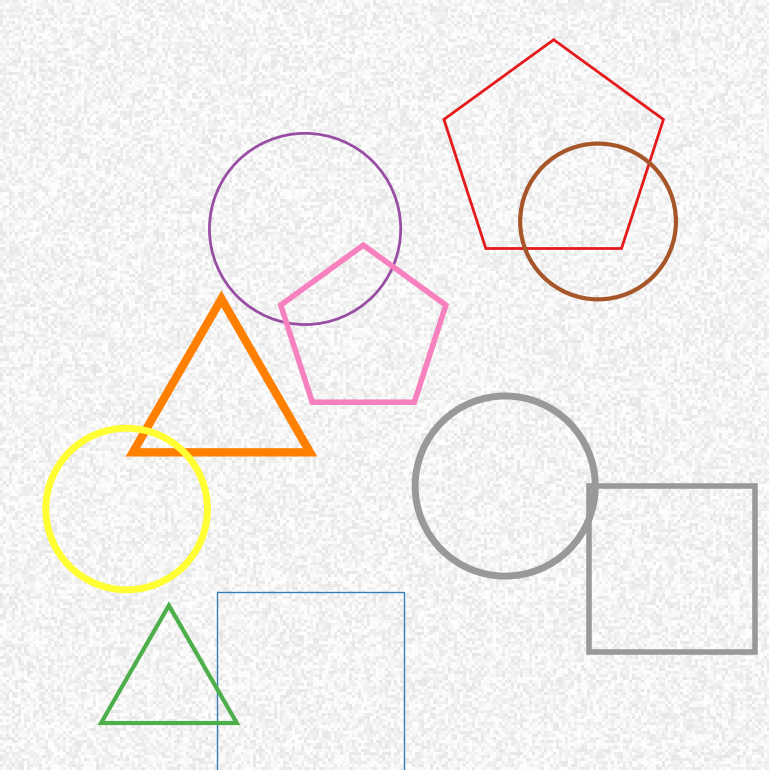[{"shape": "pentagon", "thickness": 1, "radius": 0.75, "center": [0.719, 0.799]}, {"shape": "square", "thickness": 0.5, "radius": 0.61, "center": [0.403, 0.109]}, {"shape": "triangle", "thickness": 1.5, "radius": 0.51, "center": [0.219, 0.112]}, {"shape": "circle", "thickness": 1, "radius": 0.62, "center": [0.396, 0.703]}, {"shape": "triangle", "thickness": 3, "radius": 0.66, "center": [0.288, 0.479]}, {"shape": "circle", "thickness": 2.5, "radius": 0.52, "center": [0.164, 0.339]}, {"shape": "circle", "thickness": 1.5, "radius": 0.51, "center": [0.777, 0.712]}, {"shape": "pentagon", "thickness": 2, "radius": 0.56, "center": [0.472, 0.569]}, {"shape": "square", "thickness": 2, "radius": 0.54, "center": [0.873, 0.261]}, {"shape": "circle", "thickness": 2.5, "radius": 0.58, "center": [0.656, 0.369]}]